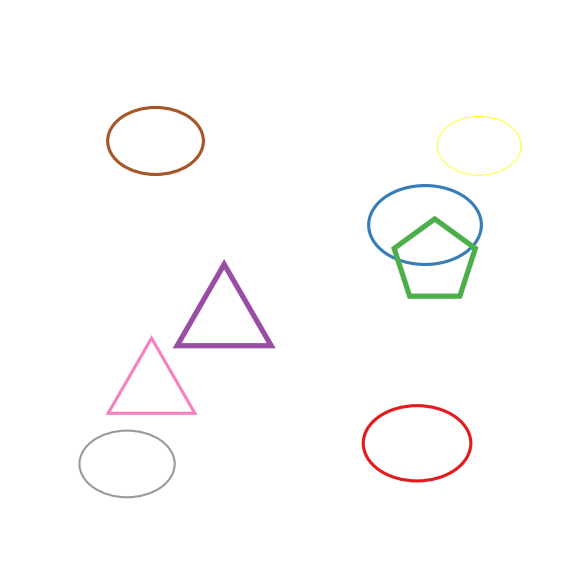[{"shape": "oval", "thickness": 1.5, "radius": 0.47, "center": [0.722, 0.232]}, {"shape": "oval", "thickness": 1.5, "radius": 0.49, "center": [0.736, 0.609]}, {"shape": "pentagon", "thickness": 2.5, "radius": 0.37, "center": [0.753, 0.546]}, {"shape": "triangle", "thickness": 2.5, "radius": 0.47, "center": [0.388, 0.448]}, {"shape": "oval", "thickness": 0.5, "radius": 0.36, "center": [0.83, 0.747]}, {"shape": "oval", "thickness": 1.5, "radius": 0.41, "center": [0.269, 0.755]}, {"shape": "triangle", "thickness": 1.5, "radius": 0.43, "center": [0.262, 0.327]}, {"shape": "oval", "thickness": 1, "radius": 0.41, "center": [0.22, 0.196]}]